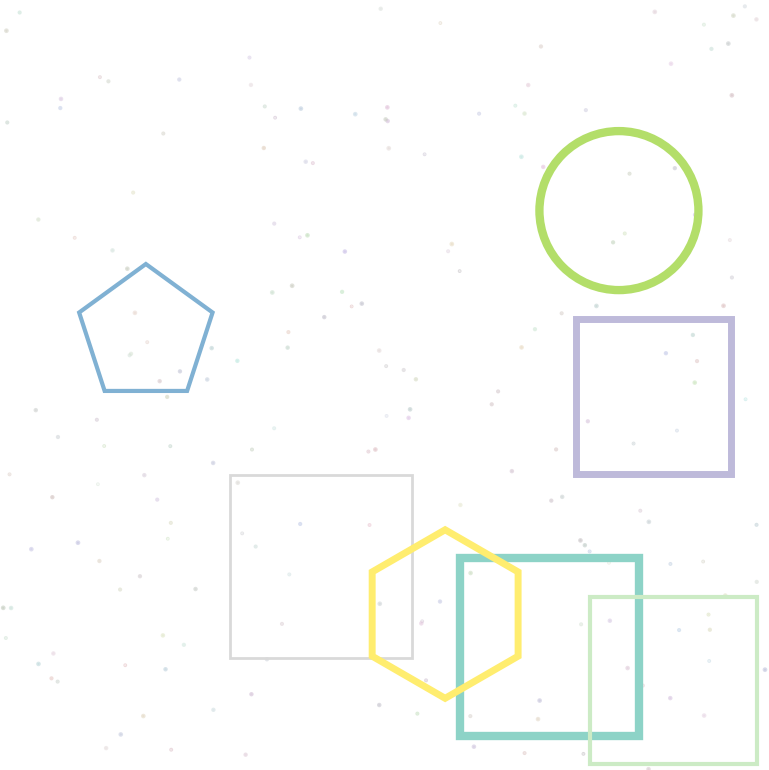[{"shape": "square", "thickness": 3, "radius": 0.58, "center": [0.714, 0.16]}, {"shape": "square", "thickness": 2.5, "radius": 0.5, "center": [0.849, 0.485]}, {"shape": "pentagon", "thickness": 1.5, "radius": 0.46, "center": [0.189, 0.566]}, {"shape": "circle", "thickness": 3, "radius": 0.52, "center": [0.804, 0.727]}, {"shape": "square", "thickness": 1, "radius": 0.59, "center": [0.417, 0.264]}, {"shape": "square", "thickness": 1.5, "radius": 0.54, "center": [0.875, 0.116]}, {"shape": "hexagon", "thickness": 2.5, "radius": 0.55, "center": [0.578, 0.203]}]